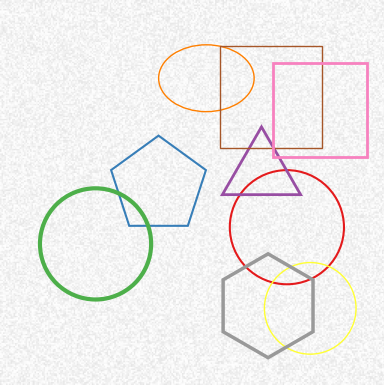[{"shape": "circle", "thickness": 1.5, "radius": 0.74, "center": [0.745, 0.41]}, {"shape": "pentagon", "thickness": 1.5, "radius": 0.65, "center": [0.412, 0.518]}, {"shape": "circle", "thickness": 3, "radius": 0.72, "center": [0.248, 0.367]}, {"shape": "triangle", "thickness": 2, "radius": 0.59, "center": [0.679, 0.553]}, {"shape": "oval", "thickness": 1, "radius": 0.62, "center": [0.536, 0.797]}, {"shape": "circle", "thickness": 1, "radius": 0.59, "center": [0.806, 0.199]}, {"shape": "square", "thickness": 1, "radius": 0.66, "center": [0.703, 0.748]}, {"shape": "square", "thickness": 2, "radius": 0.61, "center": [0.831, 0.716]}, {"shape": "hexagon", "thickness": 2.5, "radius": 0.67, "center": [0.696, 0.206]}]